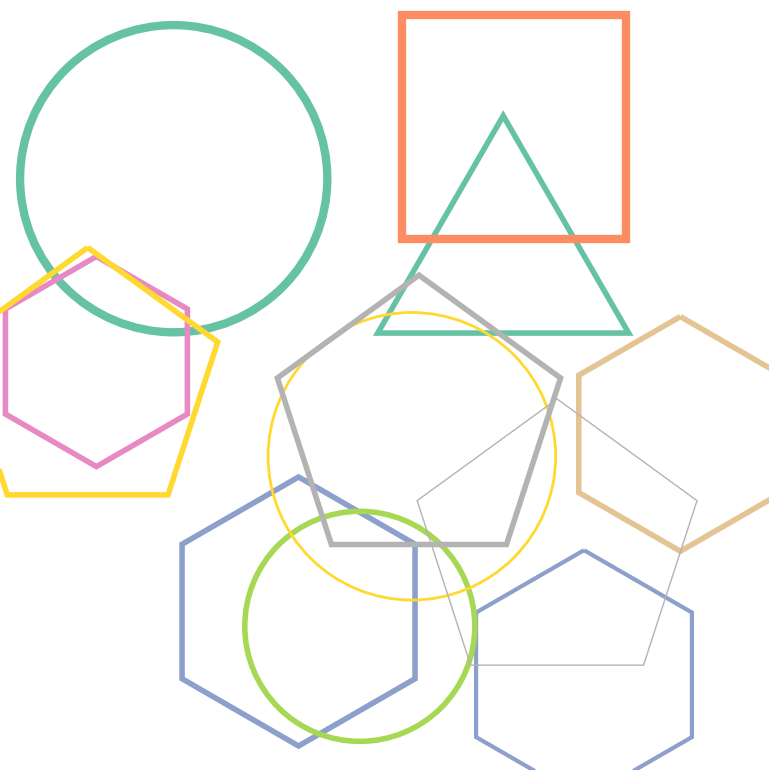[{"shape": "triangle", "thickness": 2, "radius": 0.94, "center": [0.654, 0.662]}, {"shape": "circle", "thickness": 3, "radius": 1.0, "center": [0.226, 0.768]}, {"shape": "square", "thickness": 3, "radius": 0.73, "center": [0.668, 0.835]}, {"shape": "hexagon", "thickness": 2, "radius": 0.87, "center": [0.388, 0.206]}, {"shape": "hexagon", "thickness": 1.5, "radius": 0.81, "center": [0.758, 0.124]}, {"shape": "hexagon", "thickness": 2, "radius": 0.68, "center": [0.125, 0.53]}, {"shape": "circle", "thickness": 2, "radius": 0.75, "center": [0.467, 0.187]}, {"shape": "circle", "thickness": 1, "radius": 0.93, "center": [0.535, 0.407]}, {"shape": "pentagon", "thickness": 2, "radius": 0.89, "center": [0.114, 0.501]}, {"shape": "hexagon", "thickness": 2, "radius": 0.76, "center": [0.884, 0.436]}, {"shape": "pentagon", "thickness": 0.5, "radius": 0.96, "center": [0.723, 0.291]}, {"shape": "pentagon", "thickness": 2, "radius": 0.97, "center": [0.544, 0.449]}]